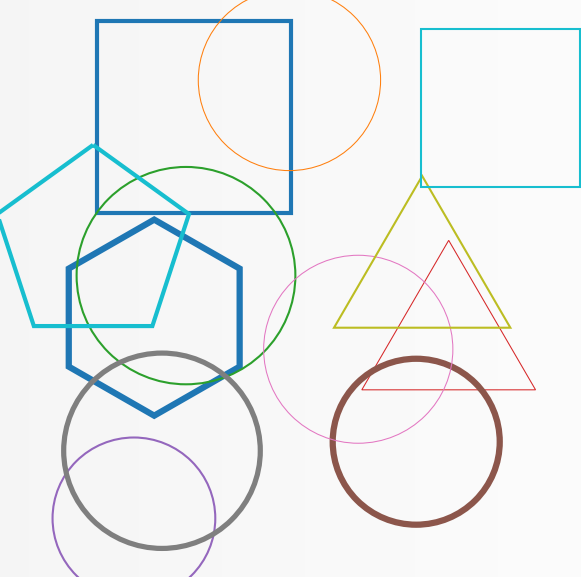[{"shape": "hexagon", "thickness": 3, "radius": 0.85, "center": [0.265, 0.449]}, {"shape": "square", "thickness": 2, "radius": 0.83, "center": [0.334, 0.796]}, {"shape": "circle", "thickness": 0.5, "radius": 0.78, "center": [0.498, 0.861]}, {"shape": "circle", "thickness": 1, "radius": 0.94, "center": [0.32, 0.522]}, {"shape": "triangle", "thickness": 0.5, "radius": 0.86, "center": [0.772, 0.41]}, {"shape": "circle", "thickness": 1, "radius": 0.7, "center": [0.23, 0.102]}, {"shape": "circle", "thickness": 3, "radius": 0.72, "center": [0.716, 0.234]}, {"shape": "circle", "thickness": 0.5, "radius": 0.81, "center": [0.616, 0.394]}, {"shape": "circle", "thickness": 2.5, "radius": 0.85, "center": [0.279, 0.219]}, {"shape": "triangle", "thickness": 1, "radius": 0.88, "center": [0.726, 0.519]}, {"shape": "square", "thickness": 1, "radius": 0.68, "center": [0.861, 0.813]}, {"shape": "pentagon", "thickness": 2, "radius": 0.87, "center": [0.16, 0.575]}]